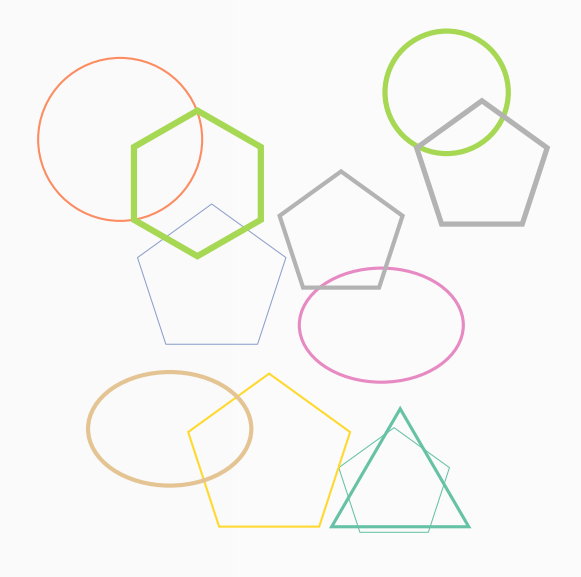[{"shape": "triangle", "thickness": 1.5, "radius": 0.68, "center": [0.689, 0.155]}, {"shape": "pentagon", "thickness": 0.5, "radius": 0.5, "center": [0.678, 0.158]}, {"shape": "circle", "thickness": 1, "radius": 0.71, "center": [0.207, 0.758]}, {"shape": "pentagon", "thickness": 0.5, "radius": 0.67, "center": [0.364, 0.512]}, {"shape": "oval", "thickness": 1.5, "radius": 0.71, "center": [0.656, 0.436]}, {"shape": "hexagon", "thickness": 3, "radius": 0.63, "center": [0.34, 0.682]}, {"shape": "circle", "thickness": 2.5, "radius": 0.53, "center": [0.768, 0.839]}, {"shape": "pentagon", "thickness": 1, "radius": 0.73, "center": [0.463, 0.206]}, {"shape": "oval", "thickness": 2, "radius": 0.7, "center": [0.292, 0.257]}, {"shape": "pentagon", "thickness": 2, "radius": 0.56, "center": [0.587, 0.591]}, {"shape": "pentagon", "thickness": 2.5, "radius": 0.59, "center": [0.829, 0.707]}]